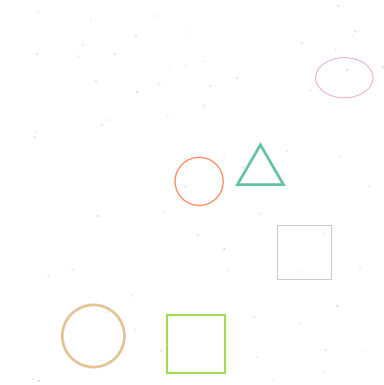[{"shape": "triangle", "thickness": 2, "radius": 0.35, "center": [0.676, 0.555]}, {"shape": "circle", "thickness": 1, "radius": 0.31, "center": [0.517, 0.529]}, {"shape": "oval", "thickness": 0.5, "radius": 0.37, "center": [0.894, 0.798]}, {"shape": "square", "thickness": 1.5, "radius": 0.38, "center": [0.508, 0.106]}, {"shape": "circle", "thickness": 2, "radius": 0.4, "center": [0.243, 0.127]}, {"shape": "square", "thickness": 0.5, "radius": 0.35, "center": [0.79, 0.346]}]